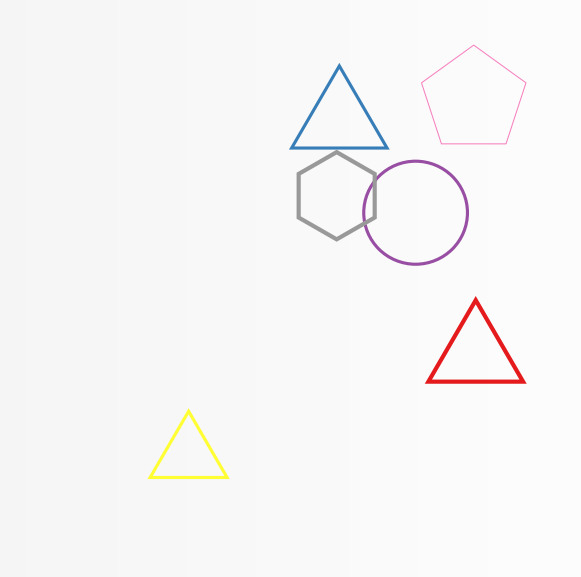[{"shape": "triangle", "thickness": 2, "radius": 0.47, "center": [0.818, 0.385]}, {"shape": "triangle", "thickness": 1.5, "radius": 0.47, "center": [0.584, 0.79]}, {"shape": "circle", "thickness": 1.5, "radius": 0.45, "center": [0.715, 0.631]}, {"shape": "triangle", "thickness": 1.5, "radius": 0.38, "center": [0.324, 0.211]}, {"shape": "pentagon", "thickness": 0.5, "radius": 0.47, "center": [0.815, 0.826]}, {"shape": "hexagon", "thickness": 2, "radius": 0.38, "center": [0.579, 0.66]}]